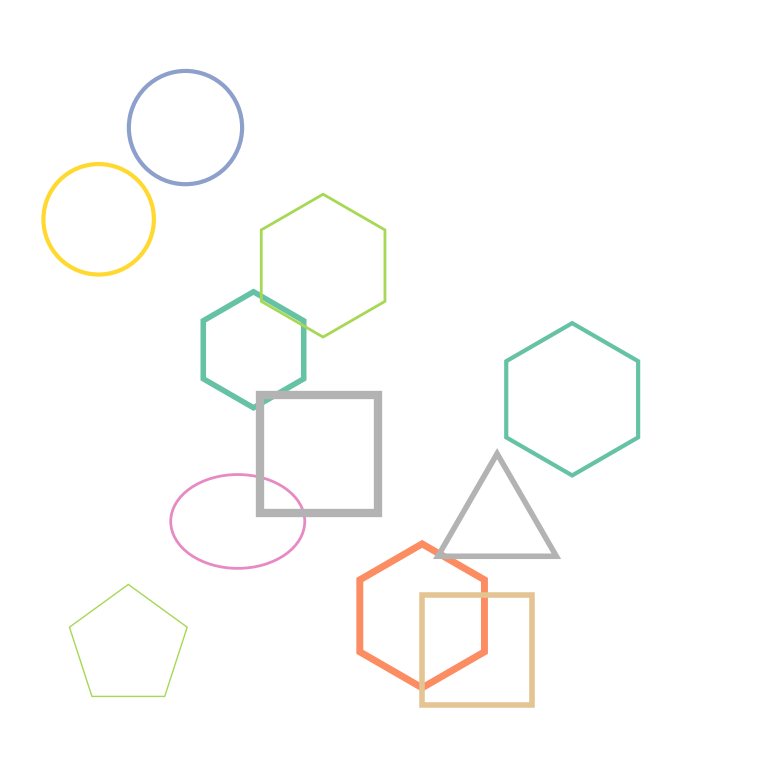[{"shape": "hexagon", "thickness": 1.5, "radius": 0.49, "center": [0.743, 0.481]}, {"shape": "hexagon", "thickness": 2, "radius": 0.38, "center": [0.329, 0.546]}, {"shape": "hexagon", "thickness": 2.5, "radius": 0.47, "center": [0.548, 0.2]}, {"shape": "circle", "thickness": 1.5, "radius": 0.37, "center": [0.241, 0.834]}, {"shape": "oval", "thickness": 1, "radius": 0.44, "center": [0.309, 0.323]}, {"shape": "pentagon", "thickness": 0.5, "radius": 0.4, "center": [0.167, 0.161]}, {"shape": "hexagon", "thickness": 1, "radius": 0.46, "center": [0.42, 0.655]}, {"shape": "circle", "thickness": 1.5, "radius": 0.36, "center": [0.128, 0.715]}, {"shape": "square", "thickness": 2, "radius": 0.36, "center": [0.619, 0.156]}, {"shape": "triangle", "thickness": 2, "radius": 0.44, "center": [0.646, 0.322]}, {"shape": "square", "thickness": 3, "radius": 0.38, "center": [0.414, 0.411]}]